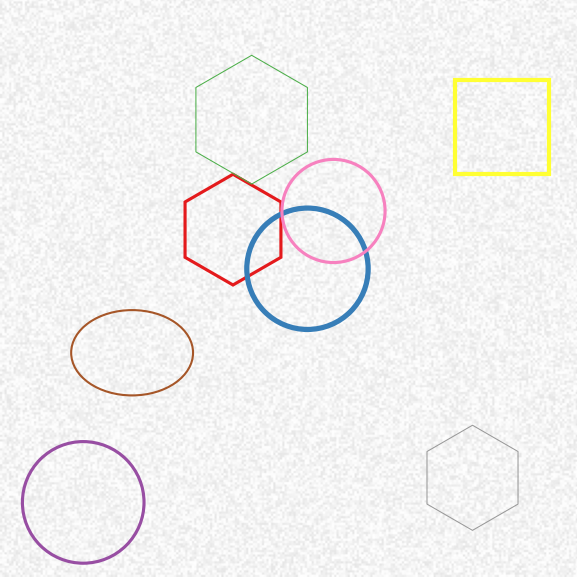[{"shape": "hexagon", "thickness": 1.5, "radius": 0.48, "center": [0.403, 0.602]}, {"shape": "circle", "thickness": 2.5, "radius": 0.53, "center": [0.532, 0.534]}, {"shape": "hexagon", "thickness": 0.5, "radius": 0.56, "center": [0.436, 0.792]}, {"shape": "circle", "thickness": 1.5, "radius": 0.53, "center": [0.144, 0.129]}, {"shape": "square", "thickness": 2, "radius": 0.41, "center": [0.87, 0.779]}, {"shape": "oval", "thickness": 1, "radius": 0.53, "center": [0.229, 0.388]}, {"shape": "circle", "thickness": 1.5, "radius": 0.45, "center": [0.577, 0.634]}, {"shape": "hexagon", "thickness": 0.5, "radius": 0.46, "center": [0.818, 0.172]}]